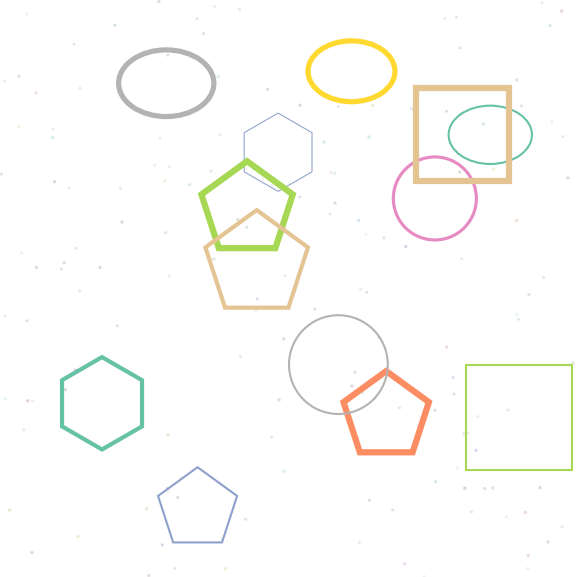[{"shape": "oval", "thickness": 1, "radius": 0.36, "center": [0.849, 0.766]}, {"shape": "hexagon", "thickness": 2, "radius": 0.4, "center": [0.177, 0.301]}, {"shape": "pentagon", "thickness": 3, "radius": 0.39, "center": [0.669, 0.279]}, {"shape": "hexagon", "thickness": 0.5, "radius": 0.34, "center": [0.482, 0.736]}, {"shape": "pentagon", "thickness": 1, "radius": 0.36, "center": [0.342, 0.118]}, {"shape": "circle", "thickness": 1.5, "radius": 0.36, "center": [0.753, 0.655]}, {"shape": "square", "thickness": 1, "radius": 0.46, "center": [0.899, 0.277]}, {"shape": "pentagon", "thickness": 3, "radius": 0.42, "center": [0.428, 0.637]}, {"shape": "oval", "thickness": 2.5, "radius": 0.38, "center": [0.609, 0.876]}, {"shape": "square", "thickness": 3, "radius": 0.4, "center": [0.8, 0.766]}, {"shape": "pentagon", "thickness": 2, "radius": 0.47, "center": [0.445, 0.542]}, {"shape": "circle", "thickness": 1, "radius": 0.43, "center": [0.586, 0.368]}, {"shape": "oval", "thickness": 2.5, "radius": 0.41, "center": [0.288, 0.855]}]